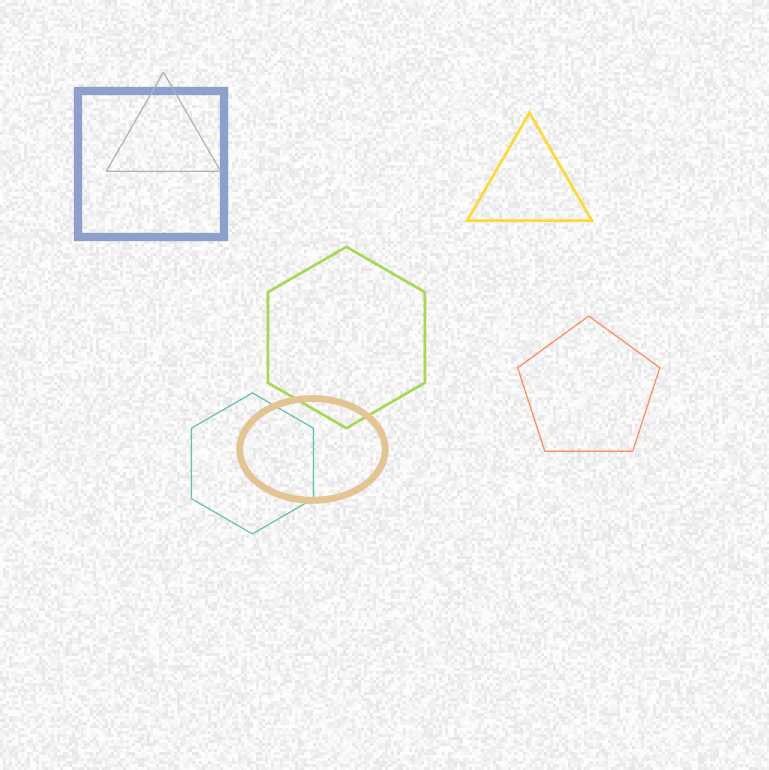[{"shape": "hexagon", "thickness": 0.5, "radius": 0.46, "center": [0.328, 0.398]}, {"shape": "pentagon", "thickness": 0.5, "radius": 0.49, "center": [0.765, 0.492]}, {"shape": "square", "thickness": 3, "radius": 0.47, "center": [0.196, 0.787]}, {"shape": "hexagon", "thickness": 1, "radius": 0.59, "center": [0.45, 0.562]}, {"shape": "triangle", "thickness": 1, "radius": 0.47, "center": [0.688, 0.76]}, {"shape": "oval", "thickness": 2.5, "radius": 0.47, "center": [0.406, 0.416]}, {"shape": "triangle", "thickness": 0.5, "radius": 0.43, "center": [0.212, 0.82]}]